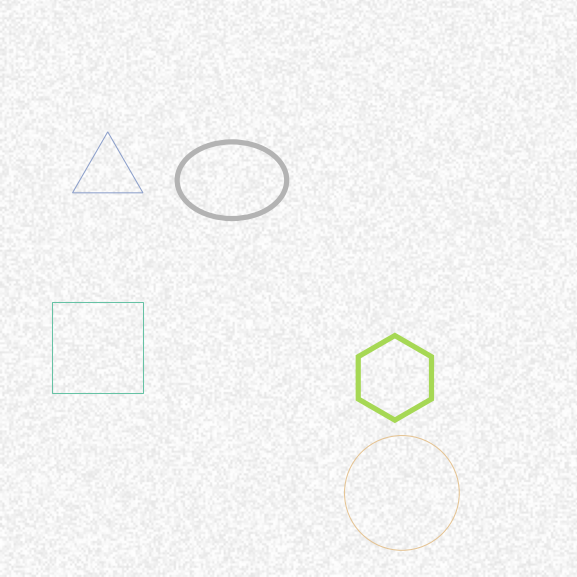[{"shape": "square", "thickness": 0.5, "radius": 0.39, "center": [0.168, 0.398]}, {"shape": "triangle", "thickness": 0.5, "radius": 0.35, "center": [0.187, 0.7]}, {"shape": "hexagon", "thickness": 2.5, "radius": 0.37, "center": [0.684, 0.345]}, {"shape": "circle", "thickness": 0.5, "radius": 0.5, "center": [0.696, 0.146]}, {"shape": "oval", "thickness": 2.5, "radius": 0.47, "center": [0.402, 0.687]}]